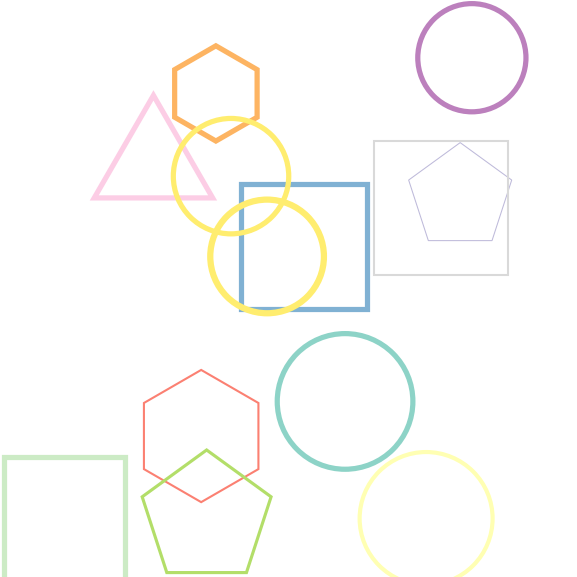[{"shape": "circle", "thickness": 2.5, "radius": 0.59, "center": [0.598, 0.304]}, {"shape": "circle", "thickness": 2, "radius": 0.58, "center": [0.738, 0.101]}, {"shape": "pentagon", "thickness": 0.5, "radius": 0.47, "center": [0.797, 0.658]}, {"shape": "hexagon", "thickness": 1, "radius": 0.57, "center": [0.348, 0.244]}, {"shape": "square", "thickness": 2.5, "radius": 0.54, "center": [0.527, 0.573]}, {"shape": "hexagon", "thickness": 2.5, "radius": 0.41, "center": [0.374, 0.837]}, {"shape": "pentagon", "thickness": 1.5, "radius": 0.59, "center": [0.358, 0.103]}, {"shape": "triangle", "thickness": 2.5, "radius": 0.59, "center": [0.266, 0.716]}, {"shape": "square", "thickness": 1, "radius": 0.58, "center": [0.764, 0.638]}, {"shape": "circle", "thickness": 2.5, "radius": 0.47, "center": [0.817, 0.899]}, {"shape": "square", "thickness": 2.5, "radius": 0.52, "center": [0.111, 0.103]}, {"shape": "circle", "thickness": 3, "radius": 0.49, "center": [0.463, 0.555]}, {"shape": "circle", "thickness": 2.5, "radius": 0.5, "center": [0.4, 0.694]}]